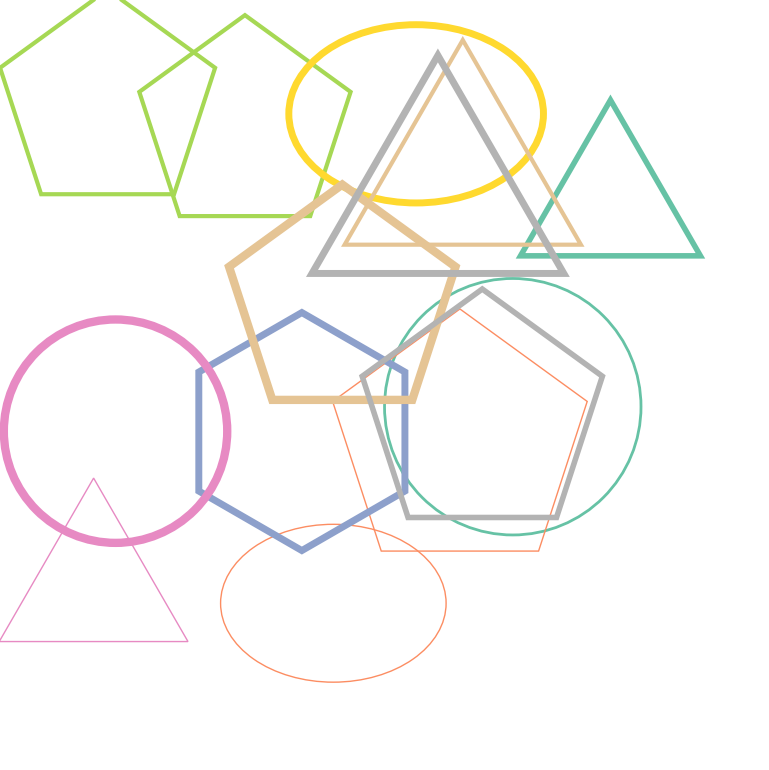[{"shape": "circle", "thickness": 1, "radius": 0.83, "center": [0.666, 0.472]}, {"shape": "triangle", "thickness": 2, "radius": 0.67, "center": [0.793, 0.735]}, {"shape": "oval", "thickness": 0.5, "radius": 0.73, "center": [0.433, 0.217]}, {"shape": "pentagon", "thickness": 0.5, "radius": 0.87, "center": [0.597, 0.425]}, {"shape": "hexagon", "thickness": 2.5, "radius": 0.77, "center": [0.392, 0.44]}, {"shape": "triangle", "thickness": 0.5, "radius": 0.71, "center": [0.122, 0.238]}, {"shape": "circle", "thickness": 3, "radius": 0.73, "center": [0.15, 0.44]}, {"shape": "pentagon", "thickness": 1.5, "radius": 0.72, "center": [0.318, 0.836]}, {"shape": "pentagon", "thickness": 1.5, "radius": 0.73, "center": [0.14, 0.867]}, {"shape": "oval", "thickness": 2.5, "radius": 0.83, "center": [0.54, 0.852]}, {"shape": "pentagon", "thickness": 3, "radius": 0.77, "center": [0.445, 0.606]}, {"shape": "triangle", "thickness": 1.5, "radius": 0.89, "center": [0.601, 0.771]}, {"shape": "triangle", "thickness": 2.5, "radius": 0.94, "center": [0.569, 0.739]}, {"shape": "pentagon", "thickness": 2, "radius": 0.82, "center": [0.626, 0.461]}]